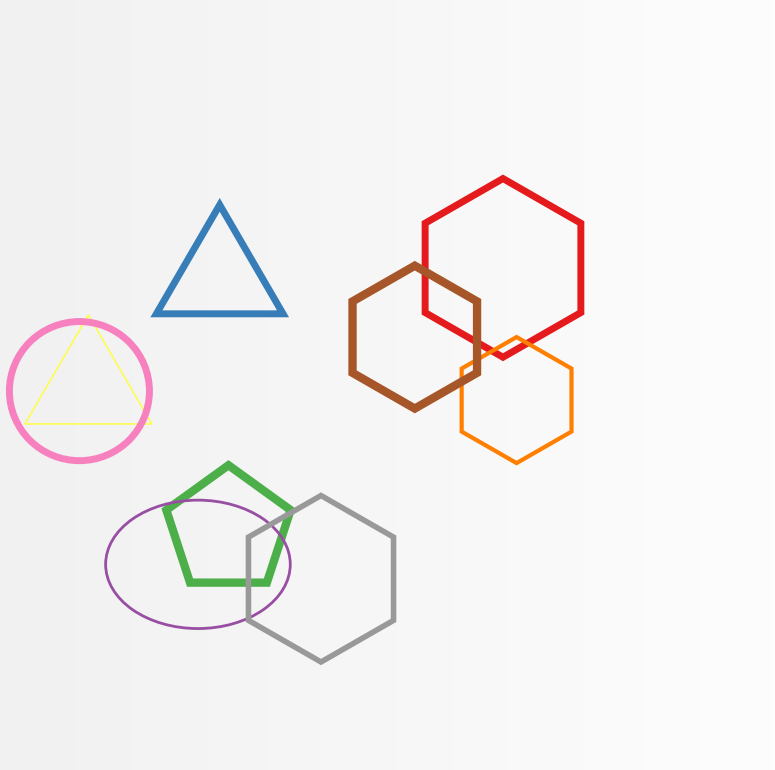[{"shape": "hexagon", "thickness": 2.5, "radius": 0.58, "center": [0.649, 0.652]}, {"shape": "triangle", "thickness": 2.5, "radius": 0.47, "center": [0.284, 0.64]}, {"shape": "pentagon", "thickness": 3, "radius": 0.42, "center": [0.295, 0.312]}, {"shape": "oval", "thickness": 1, "radius": 0.6, "center": [0.255, 0.267]}, {"shape": "hexagon", "thickness": 1.5, "radius": 0.41, "center": [0.667, 0.48]}, {"shape": "triangle", "thickness": 0.5, "radius": 0.47, "center": [0.114, 0.497]}, {"shape": "hexagon", "thickness": 3, "radius": 0.46, "center": [0.535, 0.562]}, {"shape": "circle", "thickness": 2.5, "radius": 0.45, "center": [0.102, 0.492]}, {"shape": "hexagon", "thickness": 2, "radius": 0.54, "center": [0.414, 0.248]}]